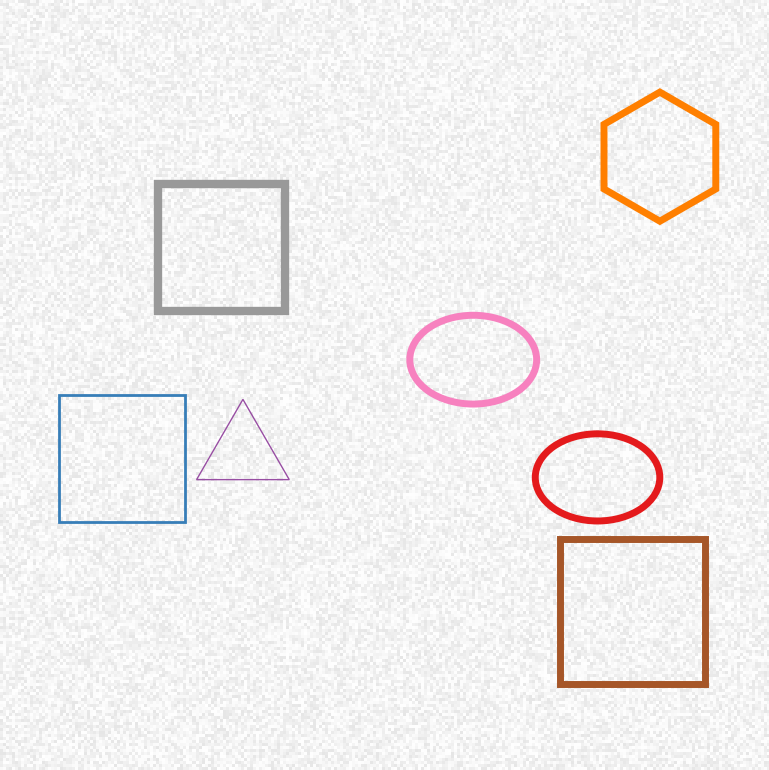[{"shape": "oval", "thickness": 2.5, "radius": 0.4, "center": [0.776, 0.38]}, {"shape": "square", "thickness": 1, "radius": 0.41, "center": [0.158, 0.405]}, {"shape": "triangle", "thickness": 0.5, "radius": 0.35, "center": [0.315, 0.412]}, {"shape": "hexagon", "thickness": 2.5, "radius": 0.42, "center": [0.857, 0.797]}, {"shape": "square", "thickness": 2.5, "radius": 0.47, "center": [0.822, 0.206]}, {"shape": "oval", "thickness": 2.5, "radius": 0.41, "center": [0.615, 0.533]}, {"shape": "square", "thickness": 3, "radius": 0.41, "center": [0.288, 0.679]}]